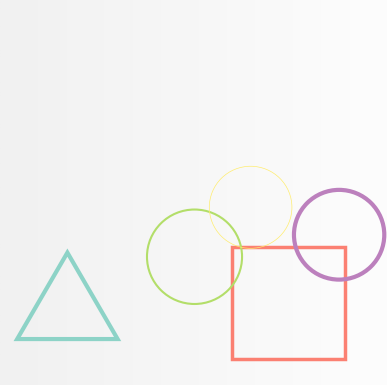[{"shape": "triangle", "thickness": 3, "radius": 0.75, "center": [0.174, 0.194]}, {"shape": "square", "thickness": 2.5, "radius": 0.73, "center": [0.745, 0.212]}, {"shape": "circle", "thickness": 1.5, "radius": 0.61, "center": [0.502, 0.333]}, {"shape": "circle", "thickness": 3, "radius": 0.58, "center": [0.875, 0.39]}, {"shape": "circle", "thickness": 0.5, "radius": 0.53, "center": [0.647, 0.462]}]